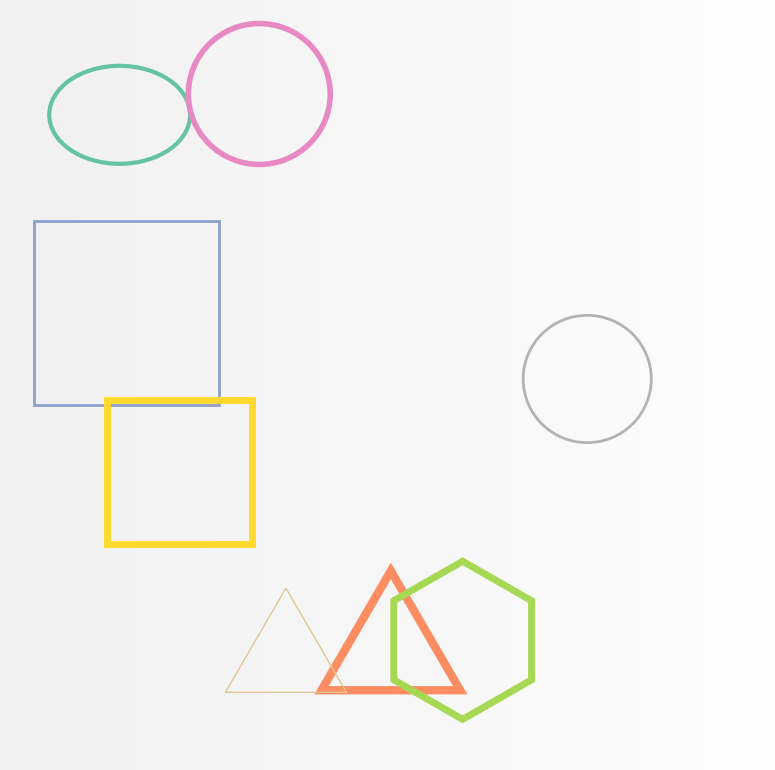[{"shape": "oval", "thickness": 1.5, "radius": 0.45, "center": [0.154, 0.851]}, {"shape": "triangle", "thickness": 3, "radius": 0.52, "center": [0.504, 0.155]}, {"shape": "square", "thickness": 1, "radius": 0.6, "center": [0.163, 0.594]}, {"shape": "circle", "thickness": 2, "radius": 0.46, "center": [0.335, 0.878]}, {"shape": "hexagon", "thickness": 2.5, "radius": 0.51, "center": [0.597, 0.168]}, {"shape": "square", "thickness": 2.5, "radius": 0.47, "center": [0.232, 0.387]}, {"shape": "triangle", "thickness": 0.5, "radius": 0.45, "center": [0.369, 0.146]}, {"shape": "circle", "thickness": 1, "radius": 0.41, "center": [0.758, 0.508]}]